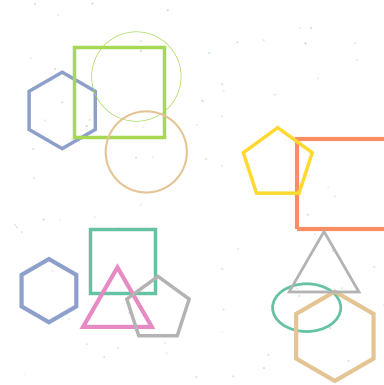[{"shape": "oval", "thickness": 2, "radius": 0.44, "center": [0.797, 0.201]}, {"shape": "square", "thickness": 2.5, "radius": 0.42, "center": [0.318, 0.323]}, {"shape": "square", "thickness": 3, "radius": 0.59, "center": [0.89, 0.523]}, {"shape": "hexagon", "thickness": 2.5, "radius": 0.5, "center": [0.162, 0.713]}, {"shape": "hexagon", "thickness": 3, "radius": 0.41, "center": [0.127, 0.245]}, {"shape": "triangle", "thickness": 3, "radius": 0.52, "center": [0.305, 0.202]}, {"shape": "circle", "thickness": 0.5, "radius": 0.58, "center": [0.354, 0.801]}, {"shape": "square", "thickness": 2.5, "radius": 0.58, "center": [0.31, 0.761]}, {"shape": "pentagon", "thickness": 2.5, "radius": 0.47, "center": [0.721, 0.574]}, {"shape": "hexagon", "thickness": 3, "radius": 0.58, "center": [0.87, 0.127]}, {"shape": "circle", "thickness": 1.5, "radius": 0.53, "center": [0.38, 0.605]}, {"shape": "pentagon", "thickness": 2.5, "radius": 0.43, "center": [0.41, 0.197]}, {"shape": "triangle", "thickness": 2, "radius": 0.52, "center": [0.842, 0.294]}]